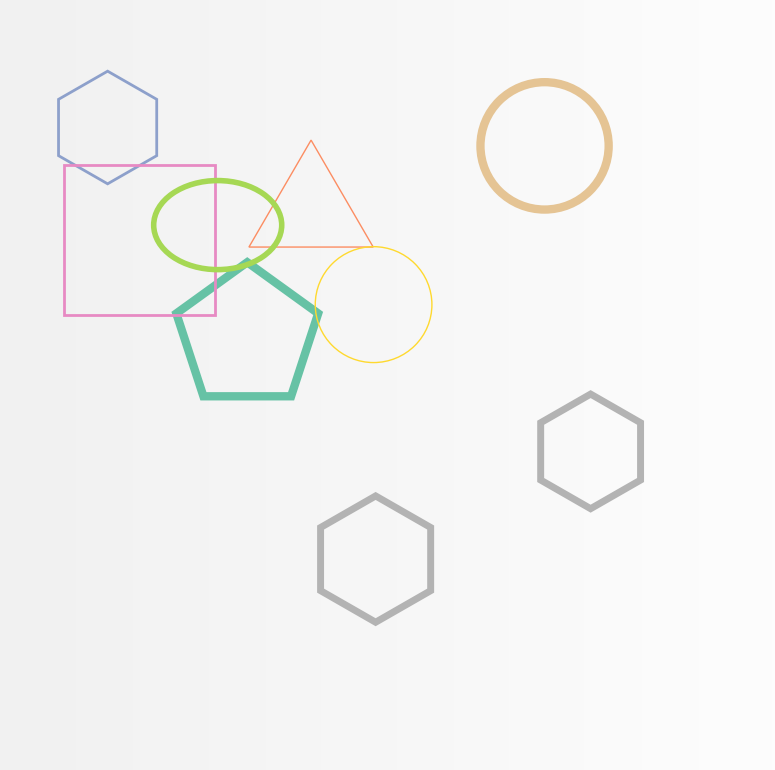[{"shape": "pentagon", "thickness": 3, "radius": 0.48, "center": [0.319, 0.563]}, {"shape": "triangle", "thickness": 0.5, "radius": 0.46, "center": [0.401, 0.725]}, {"shape": "hexagon", "thickness": 1, "radius": 0.37, "center": [0.139, 0.834]}, {"shape": "square", "thickness": 1, "radius": 0.49, "center": [0.18, 0.688]}, {"shape": "oval", "thickness": 2, "radius": 0.41, "center": [0.281, 0.708]}, {"shape": "circle", "thickness": 0.5, "radius": 0.38, "center": [0.482, 0.604]}, {"shape": "circle", "thickness": 3, "radius": 0.41, "center": [0.703, 0.811]}, {"shape": "hexagon", "thickness": 2.5, "radius": 0.41, "center": [0.485, 0.274]}, {"shape": "hexagon", "thickness": 2.5, "radius": 0.37, "center": [0.762, 0.414]}]